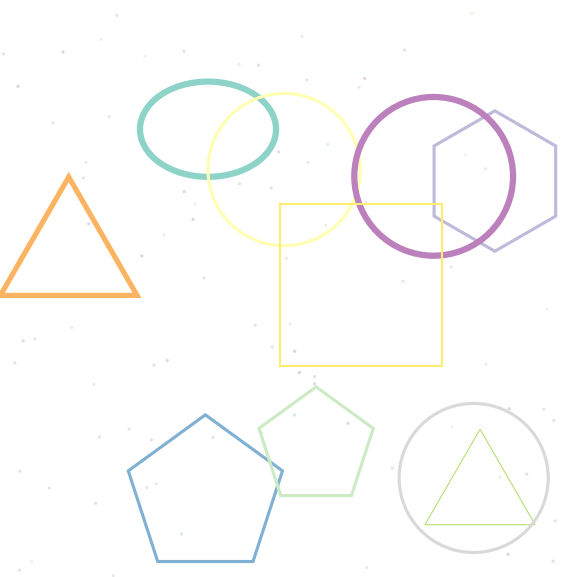[{"shape": "oval", "thickness": 3, "radius": 0.59, "center": [0.36, 0.775]}, {"shape": "circle", "thickness": 1.5, "radius": 0.66, "center": [0.492, 0.706]}, {"shape": "hexagon", "thickness": 1.5, "radius": 0.61, "center": [0.857, 0.686]}, {"shape": "pentagon", "thickness": 1.5, "radius": 0.7, "center": [0.356, 0.14]}, {"shape": "triangle", "thickness": 2.5, "radius": 0.68, "center": [0.119, 0.556]}, {"shape": "triangle", "thickness": 0.5, "radius": 0.55, "center": [0.831, 0.146]}, {"shape": "circle", "thickness": 1.5, "radius": 0.65, "center": [0.82, 0.171]}, {"shape": "circle", "thickness": 3, "radius": 0.69, "center": [0.751, 0.694]}, {"shape": "pentagon", "thickness": 1.5, "radius": 0.52, "center": [0.547, 0.225]}, {"shape": "square", "thickness": 1, "radius": 0.7, "center": [0.625, 0.506]}]